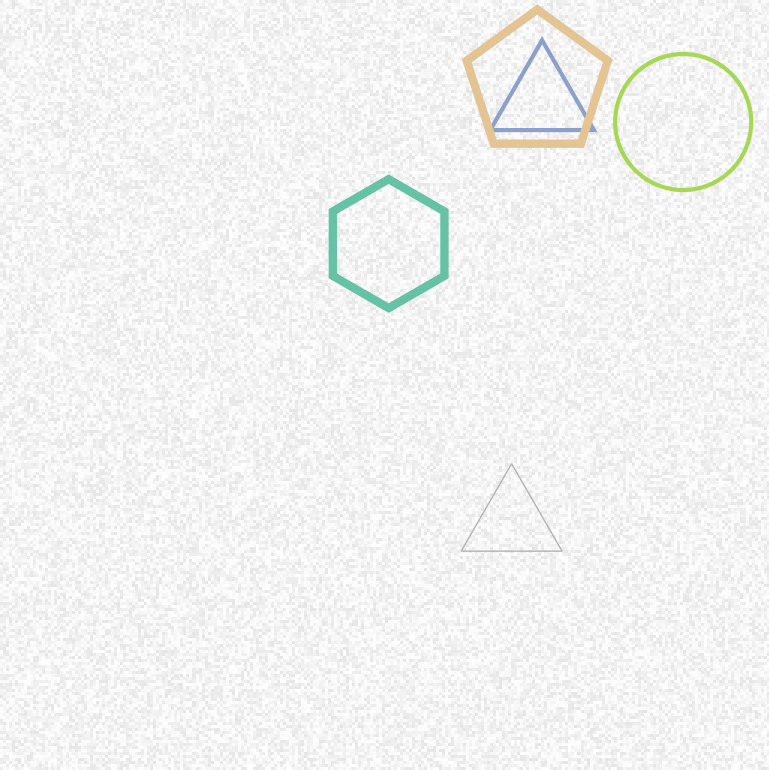[{"shape": "hexagon", "thickness": 3, "radius": 0.42, "center": [0.505, 0.684]}, {"shape": "triangle", "thickness": 1.5, "radius": 0.39, "center": [0.704, 0.87]}, {"shape": "circle", "thickness": 1.5, "radius": 0.44, "center": [0.887, 0.842]}, {"shape": "pentagon", "thickness": 3, "radius": 0.48, "center": [0.698, 0.891]}, {"shape": "triangle", "thickness": 0.5, "radius": 0.38, "center": [0.664, 0.322]}]